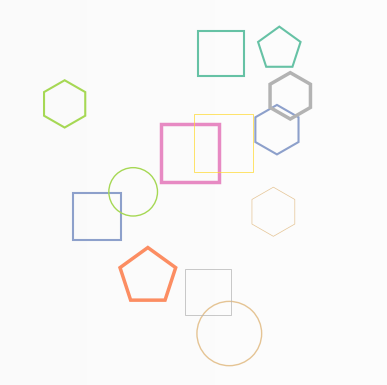[{"shape": "square", "thickness": 1.5, "radius": 0.29, "center": [0.57, 0.86]}, {"shape": "pentagon", "thickness": 1.5, "radius": 0.29, "center": [0.721, 0.873]}, {"shape": "pentagon", "thickness": 2.5, "radius": 0.38, "center": [0.382, 0.281]}, {"shape": "hexagon", "thickness": 1.5, "radius": 0.32, "center": [0.715, 0.663]}, {"shape": "square", "thickness": 1.5, "radius": 0.31, "center": [0.251, 0.438]}, {"shape": "square", "thickness": 2.5, "radius": 0.38, "center": [0.491, 0.603]}, {"shape": "hexagon", "thickness": 1.5, "radius": 0.31, "center": [0.167, 0.73]}, {"shape": "circle", "thickness": 1, "radius": 0.31, "center": [0.344, 0.502]}, {"shape": "square", "thickness": 0.5, "radius": 0.38, "center": [0.578, 0.629]}, {"shape": "hexagon", "thickness": 0.5, "radius": 0.32, "center": [0.705, 0.45]}, {"shape": "circle", "thickness": 1, "radius": 0.42, "center": [0.592, 0.134]}, {"shape": "hexagon", "thickness": 2.5, "radius": 0.3, "center": [0.749, 0.751]}, {"shape": "square", "thickness": 0.5, "radius": 0.3, "center": [0.538, 0.241]}]